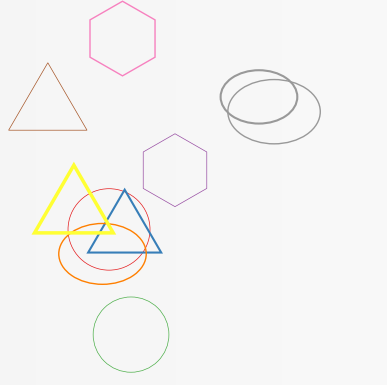[{"shape": "circle", "thickness": 0.5, "radius": 0.53, "center": [0.281, 0.404]}, {"shape": "triangle", "thickness": 1.5, "radius": 0.54, "center": [0.322, 0.398]}, {"shape": "circle", "thickness": 0.5, "radius": 0.49, "center": [0.338, 0.131]}, {"shape": "hexagon", "thickness": 0.5, "radius": 0.47, "center": [0.452, 0.558]}, {"shape": "oval", "thickness": 1, "radius": 0.56, "center": [0.265, 0.341]}, {"shape": "triangle", "thickness": 2.5, "radius": 0.59, "center": [0.191, 0.454]}, {"shape": "triangle", "thickness": 0.5, "radius": 0.58, "center": [0.123, 0.72]}, {"shape": "hexagon", "thickness": 1, "radius": 0.48, "center": [0.316, 0.9]}, {"shape": "oval", "thickness": 1, "radius": 0.6, "center": [0.707, 0.71]}, {"shape": "oval", "thickness": 1.5, "radius": 0.49, "center": [0.668, 0.748]}]